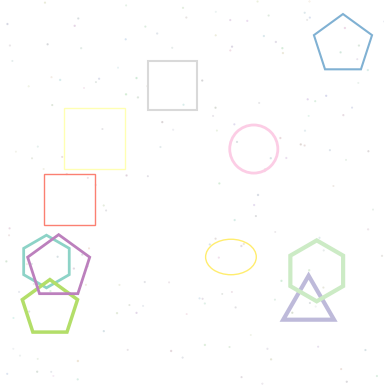[{"shape": "hexagon", "thickness": 2, "radius": 0.34, "center": [0.121, 0.321]}, {"shape": "square", "thickness": 1, "radius": 0.4, "center": [0.245, 0.64]}, {"shape": "triangle", "thickness": 3, "radius": 0.38, "center": [0.802, 0.208]}, {"shape": "square", "thickness": 1, "radius": 0.33, "center": [0.18, 0.481]}, {"shape": "pentagon", "thickness": 1.5, "radius": 0.4, "center": [0.891, 0.884]}, {"shape": "pentagon", "thickness": 2.5, "radius": 0.38, "center": [0.13, 0.198]}, {"shape": "circle", "thickness": 2, "radius": 0.31, "center": [0.659, 0.613]}, {"shape": "square", "thickness": 1.5, "radius": 0.32, "center": [0.447, 0.778]}, {"shape": "pentagon", "thickness": 2, "radius": 0.42, "center": [0.152, 0.306]}, {"shape": "hexagon", "thickness": 3, "radius": 0.4, "center": [0.823, 0.296]}, {"shape": "oval", "thickness": 1, "radius": 0.33, "center": [0.6, 0.333]}]